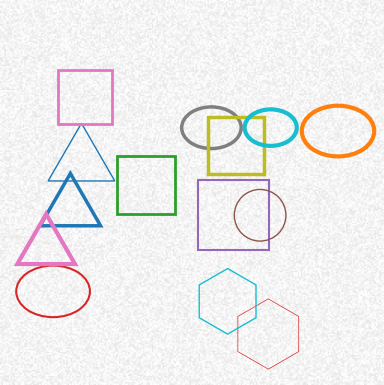[{"shape": "triangle", "thickness": 1, "radius": 0.5, "center": [0.212, 0.58]}, {"shape": "triangle", "thickness": 2.5, "radius": 0.45, "center": [0.183, 0.459]}, {"shape": "oval", "thickness": 3, "radius": 0.47, "center": [0.878, 0.66]}, {"shape": "square", "thickness": 2, "radius": 0.38, "center": [0.379, 0.519]}, {"shape": "oval", "thickness": 1.5, "radius": 0.48, "center": [0.138, 0.243]}, {"shape": "hexagon", "thickness": 0.5, "radius": 0.46, "center": [0.697, 0.132]}, {"shape": "square", "thickness": 1.5, "radius": 0.46, "center": [0.607, 0.442]}, {"shape": "circle", "thickness": 1, "radius": 0.34, "center": [0.676, 0.441]}, {"shape": "square", "thickness": 2, "radius": 0.35, "center": [0.221, 0.748]}, {"shape": "triangle", "thickness": 3, "radius": 0.43, "center": [0.12, 0.357]}, {"shape": "oval", "thickness": 2.5, "radius": 0.39, "center": [0.549, 0.668]}, {"shape": "square", "thickness": 2.5, "radius": 0.37, "center": [0.613, 0.622]}, {"shape": "hexagon", "thickness": 1, "radius": 0.43, "center": [0.591, 0.217]}, {"shape": "oval", "thickness": 3, "radius": 0.34, "center": [0.703, 0.669]}]